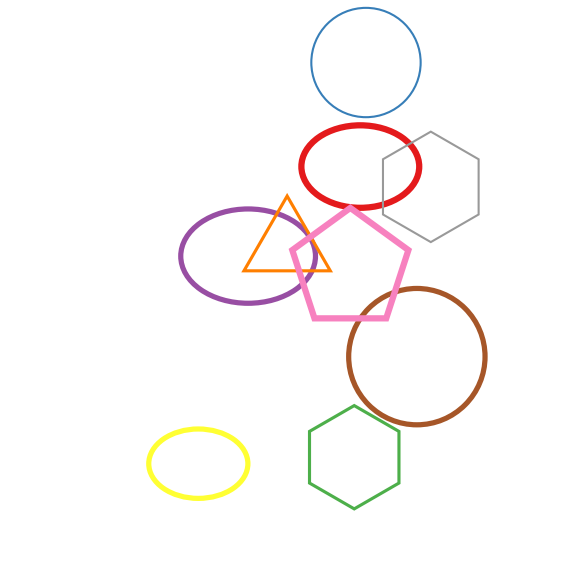[{"shape": "oval", "thickness": 3, "radius": 0.51, "center": [0.624, 0.711]}, {"shape": "circle", "thickness": 1, "radius": 0.47, "center": [0.634, 0.891]}, {"shape": "hexagon", "thickness": 1.5, "radius": 0.45, "center": [0.613, 0.207]}, {"shape": "oval", "thickness": 2.5, "radius": 0.58, "center": [0.43, 0.556]}, {"shape": "triangle", "thickness": 1.5, "radius": 0.43, "center": [0.497, 0.573]}, {"shape": "oval", "thickness": 2.5, "radius": 0.43, "center": [0.343, 0.196]}, {"shape": "circle", "thickness": 2.5, "radius": 0.59, "center": [0.722, 0.382]}, {"shape": "pentagon", "thickness": 3, "radius": 0.53, "center": [0.607, 0.533]}, {"shape": "hexagon", "thickness": 1, "radius": 0.48, "center": [0.746, 0.676]}]